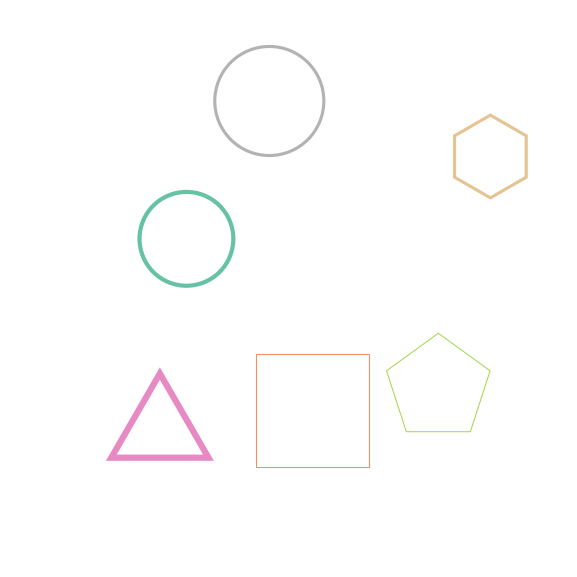[{"shape": "circle", "thickness": 2, "radius": 0.41, "center": [0.323, 0.586]}, {"shape": "square", "thickness": 0.5, "radius": 0.49, "center": [0.542, 0.288]}, {"shape": "triangle", "thickness": 3, "radius": 0.49, "center": [0.277, 0.255]}, {"shape": "pentagon", "thickness": 0.5, "radius": 0.47, "center": [0.759, 0.328]}, {"shape": "hexagon", "thickness": 1.5, "radius": 0.36, "center": [0.849, 0.728]}, {"shape": "circle", "thickness": 1.5, "radius": 0.47, "center": [0.466, 0.824]}]